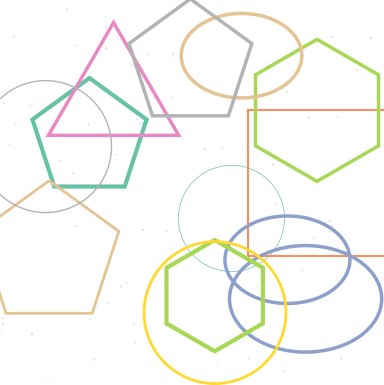[{"shape": "circle", "thickness": 0.5, "radius": 0.69, "center": [0.601, 0.433]}, {"shape": "pentagon", "thickness": 3, "radius": 0.78, "center": [0.232, 0.642]}, {"shape": "square", "thickness": 1.5, "radius": 0.95, "center": [0.835, 0.525]}, {"shape": "oval", "thickness": 2.5, "radius": 0.99, "center": [0.794, 0.224]}, {"shape": "oval", "thickness": 2.5, "radius": 0.81, "center": [0.747, 0.325]}, {"shape": "triangle", "thickness": 2.5, "radius": 0.98, "center": [0.295, 0.746]}, {"shape": "hexagon", "thickness": 3, "radius": 0.72, "center": [0.558, 0.232]}, {"shape": "hexagon", "thickness": 2.5, "radius": 0.92, "center": [0.823, 0.713]}, {"shape": "circle", "thickness": 2, "radius": 0.92, "center": [0.558, 0.188]}, {"shape": "oval", "thickness": 2.5, "radius": 0.78, "center": [0.627, 0.855]}, {"shape": "pentagon", "thickness": 2, "radius": 0.95, "center": [0.128, 0.34]}, {"shape": "pentagon", "thickness": 2.5, "radius": 0.84, "center": [0.495, 0.835]}, {"shape": "circle", "thickness": 1, "radius": 0.86, "center": [0.118, 0.619]}]